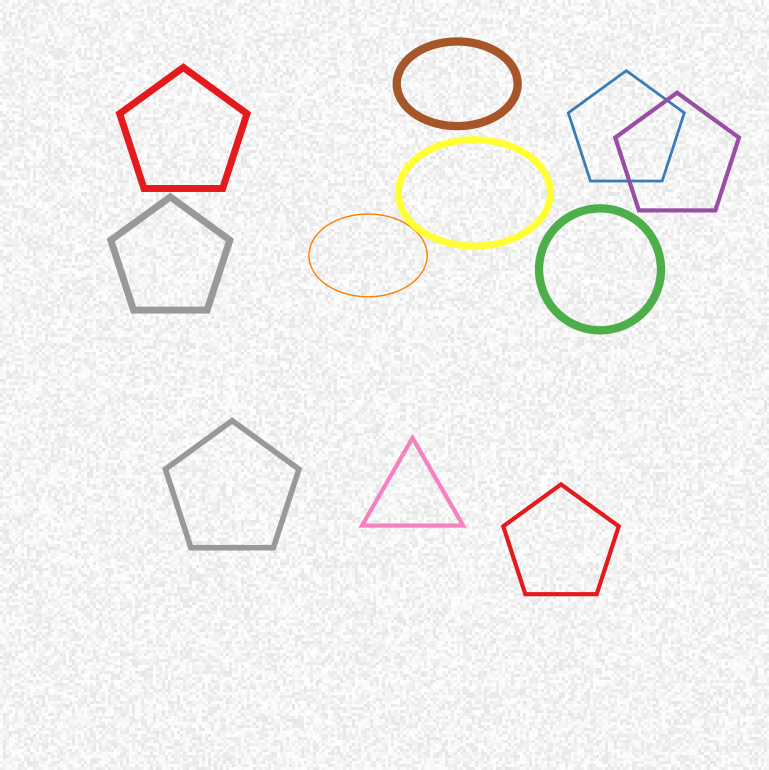[{"shape": "pentagon", "thickness": 1.5, "radius": 0.39, "center": [0.729, 0.292]}, {"shape": "pentagon", "thickness": 2.5, "radius": 0.43, "center": [0.238, 0.826]}, {"shape": "pentagon", "thickness": 1, "radius": 0.4, "center": [0.813, 0.829]}, {"shape": "circle", "thickness": 3, "radius": 0.4, "center": [0.779, 0.65]}, {"shape": "pentagon", "thickness": 1.5, "radius": 0.42, "center": [0.879, 0.795]}, {"shape": "oval", "thickness": 0.5, "radius": 0.38, "center": [0.478, 0.668]}, {"shape": "oval", "thickness": 2.5, "radius": 0.49, "center": [0.616, 0.749]}, {"shape": "oval", "thickness": 3, "radius": 0.39, "center": [0.594, 0.891]}, {"shape": "triangle", "thickness": 1.5, "radius": 0.38, "center": [0.536, 0.355]}, {"shape": "pentagon", "thickness": 2.5, "radius": 0.41, "center": [0.221, 0.663]}, {"shape": "pentagon", "thickness": 2, "radius": 0.46, "center": [0.301, 0.362]}]